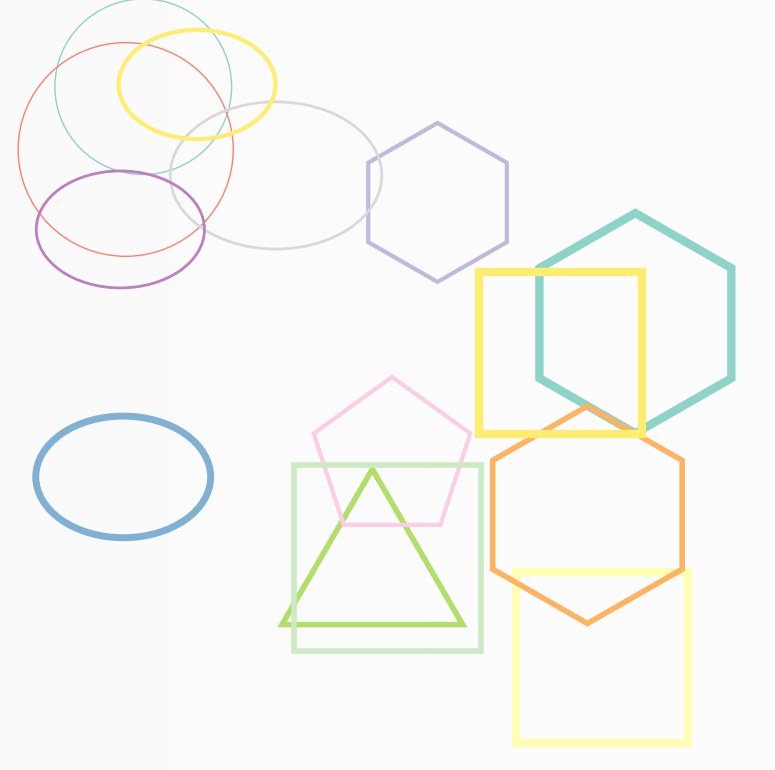[{"shape": "hexagon", "thickness": 3, "radius": 0.71, "center": [0.82, 0.58]}, {"shape": "circle", "thickness": 0.5, "radius": 0.57, "center": [0.185, 0.887]}, {"shape": "square", "thickness": 3, "radius": 0.56, "center": [0.776, 0.146]}, {"shape": "hexagon", "thickness": 1.5, "radius": 0.52, "center": [0.565, 0.737]}, {"shape": "circle", "thickness": 0.5, "radius": 0.69, "center": [0.162, 0.806]}, {"shape": "oval", "thickness": 2.5, "radius": 0.56, "center": [0.159, 0.381]}, {"shape": "hexagon", "thickness": 2, "radius": 0.71, "center": [0.758, 0.331]}, {"shape": "triangle", "thickness": 2, "radius": 0.67, "center": [0.48, 0.256]}, {"shape": "pentagon", "thickness": 1.5, "radius": 0.53, "center": [0.506, 0.404]}, {"shape": "oval", "thickness": 1, "radius": 0.68, "center": [0.356, 0.772]}, {"shape": "oval", "thickness": 1, "radius": 0.54, "center": [0.155, 0.702]}, {"shape": "square", "thickness": 2, "radius": 0.6, "center": [0.5, 0.275]}, {"shape": "square", "thickness": 3, "radius": 0.53, "center": [0.723, 0.541]}, {"shape": "oval", "thickness": 1.5, "radius": 0.51, "center": [0.254, 0.89]}]